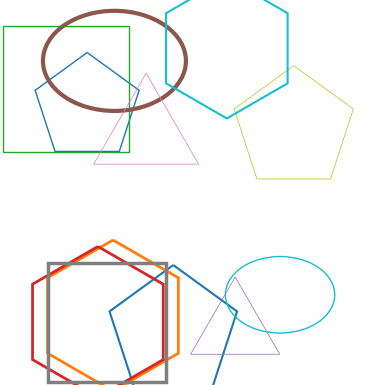[{"shape": "pentagon", "thickness": 1, "radius": 0.71, "center": [0.226, 0.722]}, {"shape": "pentagon", "thickness": 1.5, "radius": 0.87, "center": [0.45, 0.137]}, {"shape": "hexagon", "thickness": 2, "radius": 0.98, "center": [0.293, 0.18]}, {"shape": "square", "thickness": 1, "radius": 0.82, "center": [0.171, 0.77]}, {"shape": "hexagon", "thickness": 2, "radius": 0.98, "center": [0.254, 0.164]}, {"shape": "triangle", "thickness": 0.5, "radius": 0.67, "center": [0.611, 0.147]}, {"shape": "oval", "thickness": 3, "radius": 0.93, "center": [0.297, 0.842]}, {"shape": "triangle", "thickness": 0.5, "radius": 0.79, "center": [0.38, 0.652]}, {"shape": "square", "thickness": 2.5, "radius": 0.77, "center": [0.278, 0.163]}, {"shape": "pentagon", "thickness": 0.5, "radius": 0.81, "center": [0.763, 0.667]}, {"shape": "oval", "thickness": 1, "radius": 0.71, "center": [0.727, 0.234]}, {"shape": "hexagon", "thickness": 1.5, "radius": 0.91, "center": [0.589, 0.875]}]